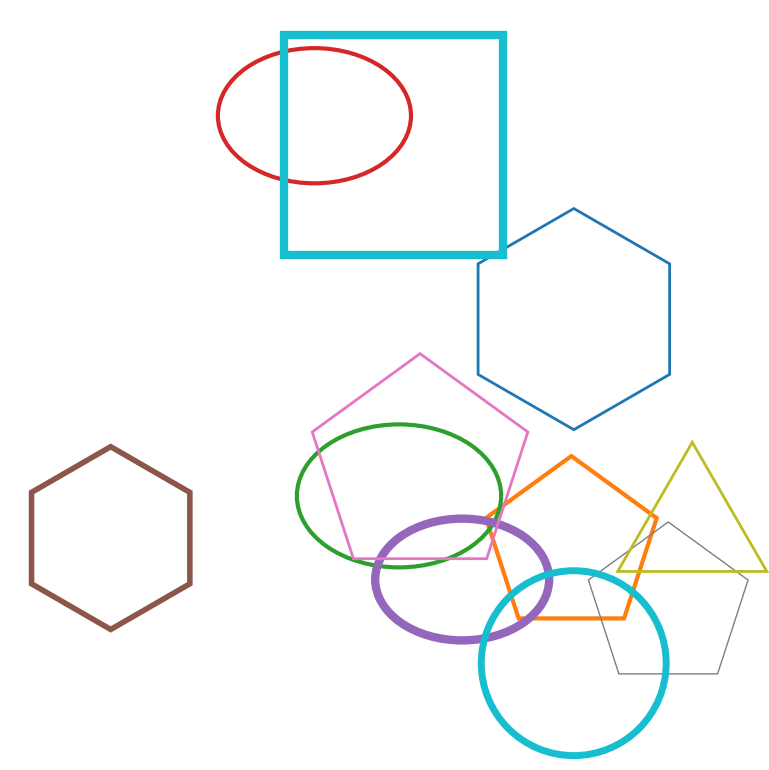[{"shape": "hexagon", "thickness": 1, "radius": 0.72, "center": [0.745, 0.586]}, {"shape": "pentagon", "thickness": 1.5, "radius": 0.58, "center": [0.742, 0.291]}, {"shape": "oval", "thickness": 1.5, "radius": 0.66, "center": [0.518, 0.356]}, {"shape": "oval", "thickness": 1.5, "radius": 0.63, "center": [0.408, 0.85]}, {"shape": "oval", "thickness": 3, "radius": 0.56, "center": [0.6, 0.247]}, {"shape": "hexagon", "thickness": 2, "radius": 0.59, "center": [0.144, 0.301]}, {"shape": "pentagon", "thickness": 1, "radius": 0.74, "center": [0.546, 0.394]}, {"shape": "pentagon", "thickness": 0.5, "radius": 0.55, "center": [0.868, 0.213]}, {"shape": "triangle", "thickness": 1, "radius": 0.56, "center": [0.899, 0.314]}, {"shape": "circle", "thickness": 2.5, "radius": 0.6, "center": [0.745, 0.139]}, {"shape": "square", "thickness": 3, "radius": 0.71, "center": [0.511, 0.812]}]